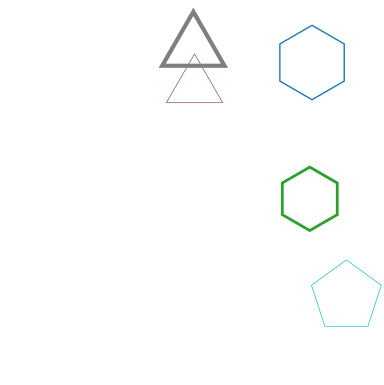[{"shape": "hexagon", "thickness": 1, "radius": 0.48, "center": [0.811, 0.838]}, {"shape": "hexagon", "thickness": 2, "radius": 0.41, "center": [0.805, 0.484]}, {"shape": "triangle", "thickness": 0.5, "radius": 0.42, "center": [0.505, 0.775]}, {"shape": "triangle", "thickness": 3, "radius": 0.47, "center": [0.502, 0.876]}, {"shape": "pentagon", "thickness": 0.5, "radius": 0.48, "center": [0.9, 0.23]}]